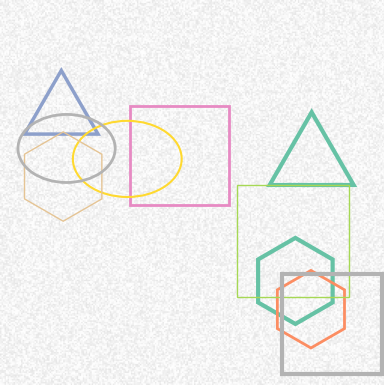[{"shape": "hexagon", "thickness": 3, "radius": 0.56, "center": [0.767, 0.27]}, {"shape": "triangle", "thickness": 3, "radius": 0.63, "center": [0.809, 0.582]}, {"shape": "hexagon", "thickness": 2, "radius": 0.5, "center": [0.808, 0.197]}, {"shape": "triangle", "thickness": 2.5, "radius": 0.55, "center": [0.159, 0.707]}, {"shape": "square", "thickness": 2, "radius": 0.64, "center": [0.467, 0.595]}, {"shape": "square", "thickness": 1, "radius": 0.73, "center": [0.76, 0.374]}, {"shape": "oval", "thickness": 1.5, "radius": 0.71, "center": [0.331, 0.587]}, {"shape": "hexagon", "thickness": 1, "radius": 0.58, "center": [0.164, 0.541]}, {"shape": "square", "thickness": 3, "radius": 0.65, "center": [0.861, 0.158]}, {"shape": "oval", "thickness": 2, "radius": 0.63, "center": [0.173, 0.614]}]